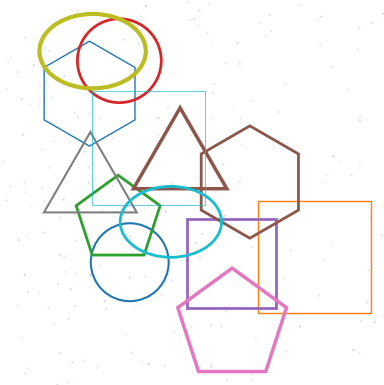[{"shape": "hexagon", "thickness": 1, "radius": 0.68, "center": [0.233, 0.757]}, {"shape": "circle", "thickness": 1.5, "radius": 0.51, "center": [0.337, 0.319]}, {"shape": "square", "thickness": 1, "radius": 0.73, "center": [0.817, 0.333]}, {"shape": "pentagon", "thickness": 2, "radius": 0.57, "center": [0.307, 0.43]}, {"shape": "circle", "thickness": 2, "radius": 0.54, "center": [0.31, 0.842]}, {"shape": "square", "thickness": 2, "radius": 0.58, "center": [0.601, 0.316]}, {"shape": "triangle", "thickness": 2.5, "radius": 0.7, "center": [0.468, 0.58]}, {"shape": "hexagon", "thickness": 2, "radius": 0.73, "center": [0.649, 0.527]}, {"shape": "pentagon", "thickness": 2.5, "radius": 0.74, "center": [0.603, 0.155]}, {"shape": "triangle", "thickness": 1.5, "radius": 0.7, "center": [0.235, 0.518]}, {"shape": "oval", "thickness": 3, "radius": 0.69, "center": [0.241, 0.867]}, {"shape": "square", "thickness": 0.5, "radius": 0.74, "center": [0.386, 0.616]}, {"shape": "oval", "thickness": 2, "radius": 0.66, "center": [0.444, 0.424]}]